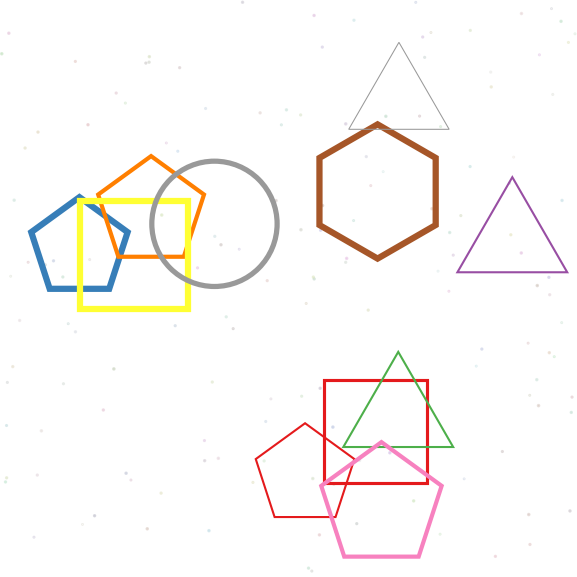[{"shape": "square", "thickness": 1.5, "radius": 0.44, "center": [0.65, 0.252]}, {"shape": "pentagon", "thickness": 1, "radius": 0.45, "center": [0.528, 0.176]}, {"shape": "pentagon", "thickness": 3, "radius": 0.44, "center": [0.138, 0.57]}, {"shape": "triangle", "thickness": 1, "radius": 0.55, "center": [0.69, 0.28]}, {"shape": "triangle", "thickness": 1, "radius": 0.55, "center": [0.887, 0.583]}, {"shape": "pentagon", "thickness": 2, "radius": 0.48, "center": [0.262, 0.632]}, {"shape": "square", "thickness": 3, "radius": 0.47, "center": [0.232, 0.557]}, {"shape": "hexagon", "thickness": 3, "radius": 0.58, "center": [0.654, 0.668]}, {"shape": "pentagon", "thickness": 2, "radius": 0.55, "center": [0.661, 0.124]}, {"shape": "triangle", "thickness": 0.5, "radius": 0.5, "center": [0.691, 0.825]}, {"shape": "circle", "thickness": 2.5, "radius": 0.54, "center": [0.371, 0.612]}]